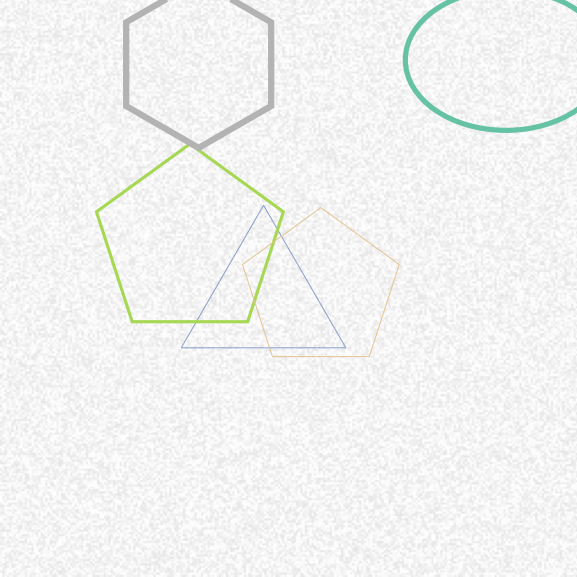[{"shape": "oval", "thickness": 2.5, "radius": 0.87, "center": [0.876, 0.895]}, {"shape": "triangle", "thickness": 0.5, "radius": 0.82, "center": [0.456, 0.479]}, {"shape": "pentagon", "thickness": 1.5, "radius": 0.85, "center": [0.329, 0.58]}, {"shape": "pentagon", "thickness": 0.5, "radius": 0.71, "center": [0.556, 0.497]}, {"shape": "hexagon", "thickness": 3, "radius": 0.72, "center": [0.344, 0.888]}]